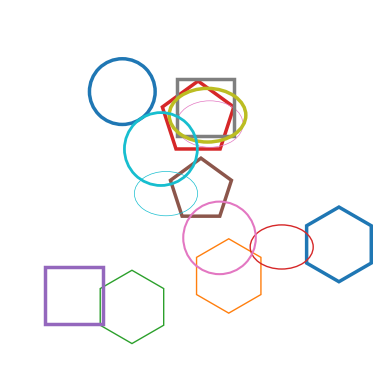[{"shape": "circle", "thickness": 2.5, "radius": 0.43, "center": [0.318, 0.762]}, {"shape": "hexagon", "thickness": 2.5, "radius": 0.48, "center": [0.88, 0.365]}, {"shape": "hexagon", "thickness": 1, "radius": 0.48, "center": [0.594, 0.283]}, {"shape": "hexagon", "thickness": 1, "radius": 0.48, "center": [0.343, 0.203]}, {"shape": "pentagon", "thickness": 2.5, "radius": 0.49, "center": [0.514, 0.692]}, {"shape": "oval", "thickness": 1, "radius": 0.41, "center": [0.732, 0.359]}, {"shape": "square", "thickness": 2.5, "radius": 0.37, "center": [0.192, 0.233]}, {"shape": "pentagon", "thickness": 2.5, "radius": 0.42, "center": [0.522, 0.506]}, {"shape": "circle", "thickness": 1.5, "radius": 0.47, "center": [0.57, 0.382]}, {"shape": "oval", "thickness": 0.5, "radius": 0.43, "center": [0.545, 0.678]}, {"shape": "square", "thickness": 2.5, "radius": 0.37, "center": [0.533, 0.721]}, {"shape": "oval", "thickness": 2.5, "radius": 0.5, "center": [0.539, 0.701]}, {"shape": "oval", "thickness": 0.5, "radius": 0.41, "center": [0.431, 0.497]}, {"shape": "circle", "thickness": 2, "radius": 0.47, "center": [0.418, 0.613]}]